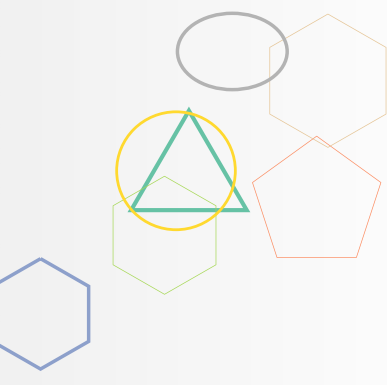[{"shape": "triangle", "thickness": 3, "radius": 0.86, "center": [0.488, 0.54]}, {"shape": "pentagon", "thickness": 0.5, "radius": 0.87, "center": [0.817, 0.472]}, {"shape": "hexagon", "thickness": 2.5, "radius": 0.72, "center": [0.105, 0.185]}, {"shape": "hexagon", "thickness": 0.5, "radius": 0.77, "center": [0.425, 0.389]}, {"shape": "circle", "thickness": 2, "radius": 0.77, "center": [0.454, 0.556]}, {"shape": "hexagon", "thickness": 0.5, "radius": 0.87, "center": [0.846, 0.79]}, {"shape": "oval", "thickness": 2.5, "radius": 0.71, "center": [0.599, 0.866]}]